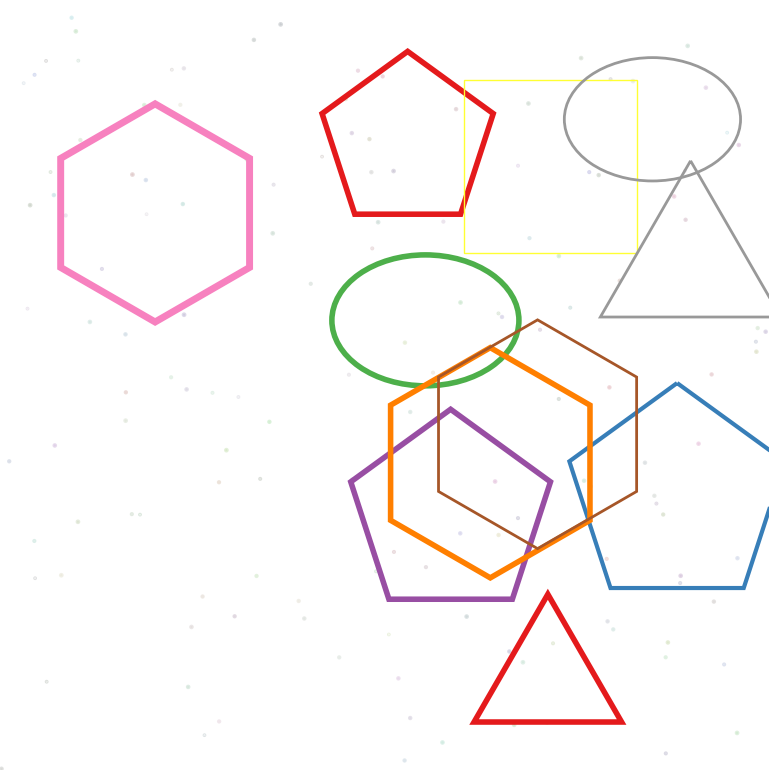[{"shape": "pentagon", "thickness": 2, "radius": 0.58, "center": [0.529, 0.816]}, {"shape": "triangle", "thickness": 2, "radius": 0.55, "center": [0.711, 0.118]}, {"shape": "pentagon", "thickness": 1.5, "radius": 0.74, "center": [0.879, 0.355]}, {"shape": "oval", "thickness": 2, "radius": 0.61, "center": [0.552, 0.584]}, {"shape": "pentagon", "thickness": 2, "radius": 0.68, "center": [0.585, 0.332]}, {"shape": "hexagon", "thickness": 2, "radius": 0.75, "center": [0.637, 0.399]}, {"shape": "square", "thickness": 0.5, "radius": 0.56, "center": [0.715, 0.784]}, {"shape": "hexagon", "thickness": 1, "radius": 0.74, "center": [0.698, 0.436]}, {"shape": "hexagon", "thickness": 2.5, "radius": 0.71, "center": [0.201, 0.723]}, {"shape": "oval", "thickness": 1, "radius": 0.57, "center": [0.847, 0.845]}, {"shape": "triangle", "thickness": 1, "radius": 0.68, "center": [0.897, 0.656]}]